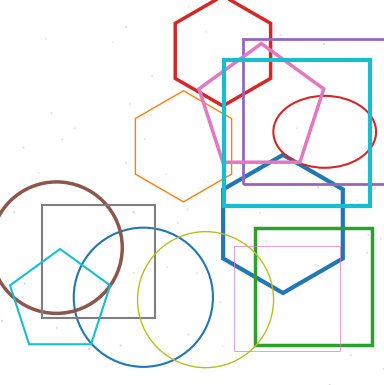[{"shape": "circle", "thickness": 1.5, "radius": 0.9, "center": [0.372, 0.228]}, {"shape": "hexagon", "thickness": 3, "radius": 0.9, "center": [0.735, 0.418]}, {"shape": "hexagon", "thickness": 1, "radius": 0.72, "center": [0.477, 0.62]}, {"shape": "square", "thickness": 2.5, "radius": 0.76, "center": [0.815, 0.257]}, {"shape": "hexagon", "thickness": 2.5, "radius": 0.72, "center": [0.579, 0.868]}, {"shape": "oval", "thickness": 1.5, "radius": 0.67, "center": [0.843, 0.658]}, {"shape": "square", "thickness": 2, "radius": 0.94, "center": [0.818, 0.71]}, {"shape": "circle", "thickness": 2.5, "radius": 0.85, "center": [0.147, 0.357]}, {"shape": "pentagon", "thickness": 2.5, "radius": 0.85, "center": [0.679, 0.716]}, {"shape": "square", "thickness": 0.5, "radius": 0.68, "center": [0.746, 0.224]}, {"shape": "square", "thickness": 1.5, "radius": 0.73, "center": [0.255, 0.32]}, {"shape": "circle", "thickness": 1, "radius": 0.88, "center": [0.534, 0.222]}, {"shape": "pentagon", "thickness": 1.5, "radius": 0.68, "center": [0.156, 0.216]}, {"shape": "square", "thickness": 3, "radius": 0.95, "center": [0.772, 0.655]}]